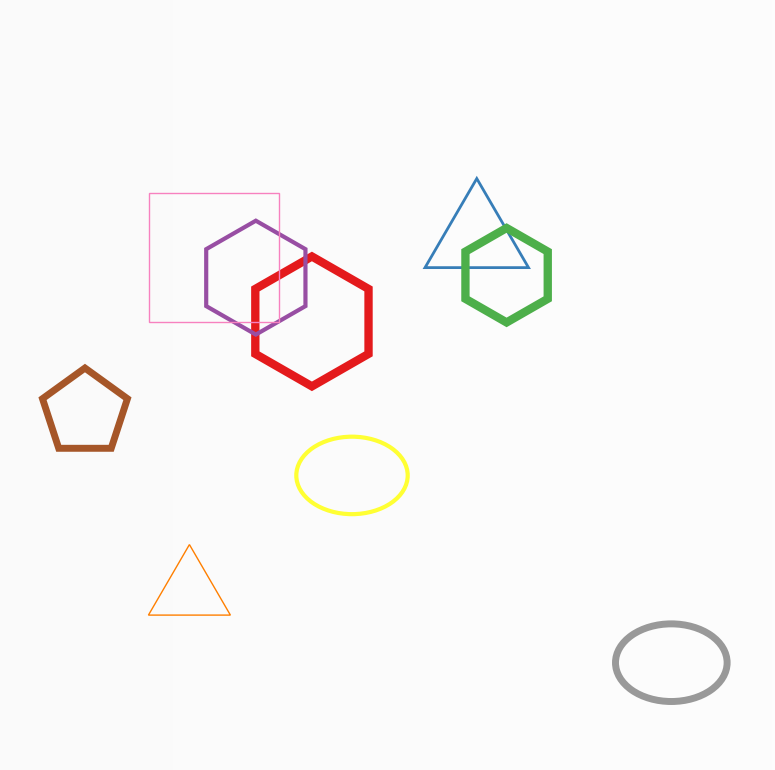[{"shape": "hexagon", "thickness": 3, "radius": 0.42, "center": [0.402, 0.583]}, {"shape": "triangle", "thickness": 1, "radius": 0.39, "center": [0.615, 0.691]}, {"shape": "hexagon", "thickness": 3, "radius": 0.31, "center": [0.654, 0.643]}, {"shape": "hexagon", "thickness": 1.5, "radius": 0.37, "center": [0.33, 0.639]}, {"shape": "triangle", "thickness": 0.5, "radius": 0.31, "center": [0.244, 0.232]}, {"shape": "oval", "thickness": 1.5, "radius": 0.36, "center": [0.454, 0.383]}, {"shape": "pentagon", "thickness": 2.5, "radius": 0.29, "center": [0.11, 0.464]}, {"shape": "square", "thickness": 0.5, "radius": 0.42, "center": [0.276, 0.665]}, {"shape": "oval", "thickness": 2.5, "radius": 0.36, "center": [0.866, 0.139]}]